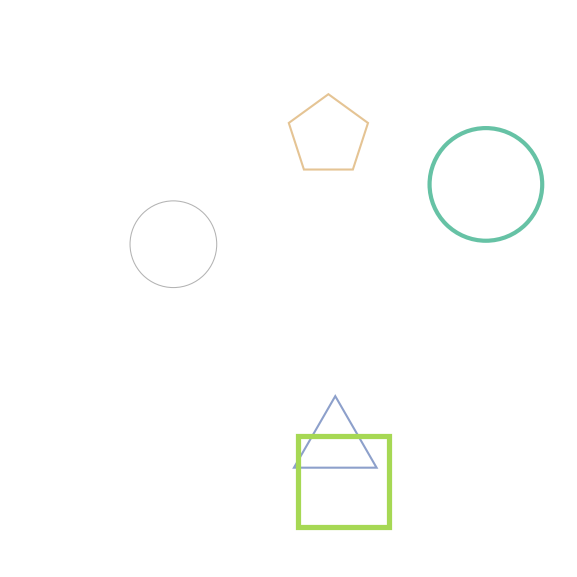[{"shape": "circle", "thickness": 2, "radius": 0.49, "center": [0.841, 0.68]}, {"shape": "triangle", "thickness": 1, "radius": 0.41, "center": [0.581, 0.231]}, {"shape": "square", "thickness": 2.5, "radius": 0.39, "center": [0.595, 0.166]}, {"shape": "pentagon", "thickness": 1, "radius": 0.36, "center": [0.569, 0.764]}, {"shape": "circle", "thickness": 0.5, "radius": 0.38, "center": [0.3, 0.576]}]